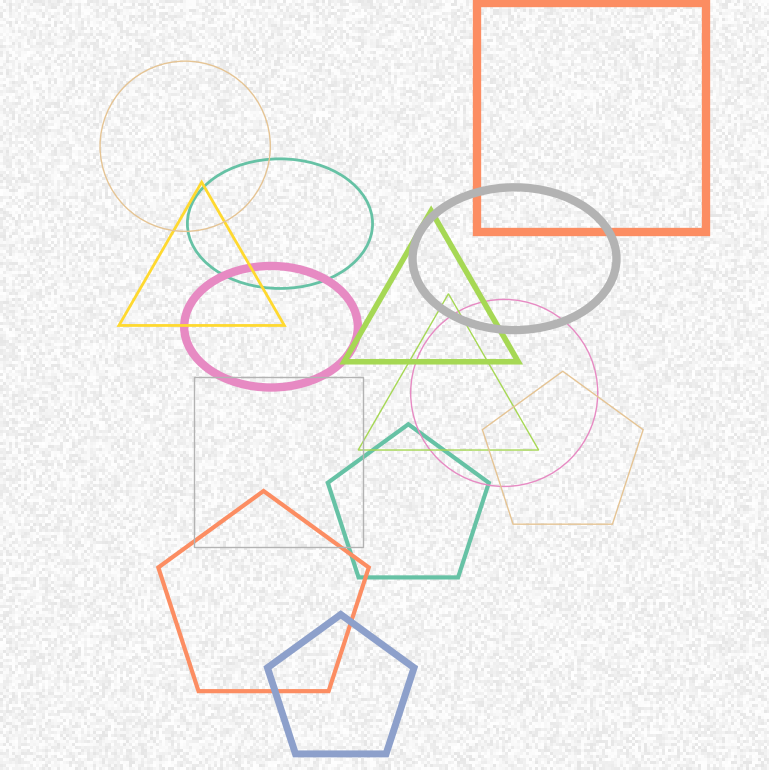[{"shape": "oval", "thickness": 1, "radius": 0.6, "center": [0.364, 0.71]}, {"shape": "pentagon", "thickness": 1.5, "radius": 0.55, "center": [0.53, 0.339]}, {"shape": "square", "thickness": 3, "radius": 0.74, "center": [0.768, 0.847]}, {"shape": "pentagon", "thickness": 1.5, "radius": 0.72, "center": [0.342, 0.219]}, {"shape": "pentagon", "thickness": 2.5, "radius": 0.5, "center": [0.443, 0.102]}, {"shape": "oval", "thickness": 3, "radius": 0.56, "center": [0.352, 0.576]}, {"shape": "circle", "thickness": 0.5, "radius": 0.61, "center": [0.655, 0.49]}, {"shape": "triangle", "thickness": 0.5, "radius": 0.68, "center": [0.582, 0.483]}, {"shape": "triangle", "thickness": 2, "radius": 0.65, "center": [0.56, 0.596]}, {"shape": "triangle", "thickness": 1, "radius": 0.62, "center": [0.262, 0.639]}, {"shape": "pentagon", "thickness": 0.5, "radius": 0.55, "center": [0.731, 0.408]}, {"shape": "circle", "thickness": 0.5, "radius": 0.55, "center": [0.241, 0.81]}, {"shape": "square", "thickness": 0.5, "radius": 0.55, "center": [0.362, 0.4]}, {"shape": "oval", "thickness": 3, "radius": 0.66, "center": [0.668, 0.664]}]